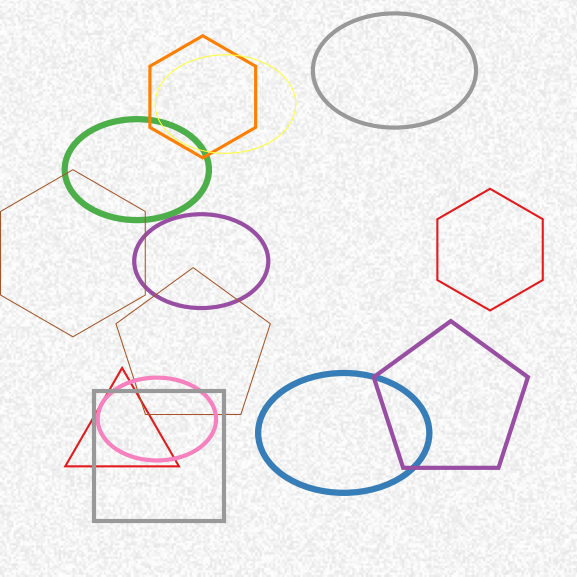[{"shape": "triangle", "thickness": 1, "radius": 0.57, "center": [0.211, 0.248]}, {"shape": "hexagon", "thickness": 1, "radius": 0.53, "center": [0.849, 0.567]}, {"shape": "oval", "thickness": 3, "radius": 0.74, "center": [0.595, 0.249]}, {"shape": "oval", "thickness": 3, "radius": 0.62, "center": [0.237, 0.705]}, {"shape": "oval", "thickness": 2, "radius": 0.58, "center": [0.348, 0.547]}, {"shape": "pentagon", "thickness": 2, "radius": 0.7, "center": [0.781, 0.303]}, {"shape": "hexagon", "thickness": 1.5, "radius": 0.53, "center": [0.351, 0.831]}, {"shape": "oval", "thickness": 0.5, "radius": 0.61, "center": [0.39, 0.819]}, {"shape": "pentagon", "thickness": 0.5, "radius": 0.7, "center": [0.334, 0.395]}, {"shape": "hexagon", "thickness": 0.5, "radius": 0.72, "center": [0.126, 0.561]}, {"shape": "oval", "thickness": 2, "radius": 0.51, "center": [0.272, 0.274]}, {"shape": "oval", "thickness": 2, "radius": 0.71, "center": [0.683, 0.877]}, {"shape": "square", "thickness": 2, "radius": 0.56, "center": [0.275, 0.21]}]